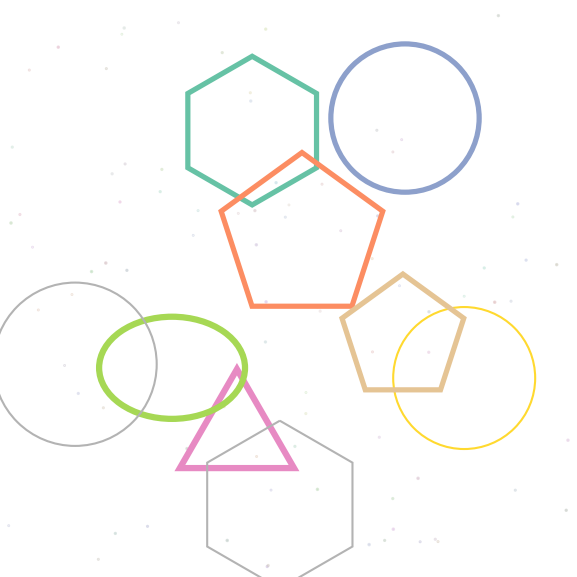[{"shape": "hexagon", "thickness": 2.5, "radius": 0.64, "center": [0.437, 0.773]}, {"shape": "pentagon", "thickness": 2.5, "radius": 0.74, "center": [0.523, 0.588]}, {"shape": "circle", "thickness": 2.5, "radius": 0.64, "center": [0.701, 0.795]}, {"shape": "triangle", "thickness": 3, "radius": 0.57, "center": [0.41, 0.246]}, {"shape": "oval", "thickness": 3, "radius": 0.63, "center": [0.298, 0.362]}, {"shape": "circle", "thickness": 1, "radius": 0.61, "center": [0.804, 0.345]}, {"shape": "pentagon", "thickness": 2.5, "radius": 0.55, "center": [0.698, 0.414]}, {"shape": "circle", "thickness": 1, "radius": 0.71, "center": [0.13, 0.368]}, {"shape": "hexagon", "thickness": 1, "radius": 0.73, "center": [0.485, 0.125]}]